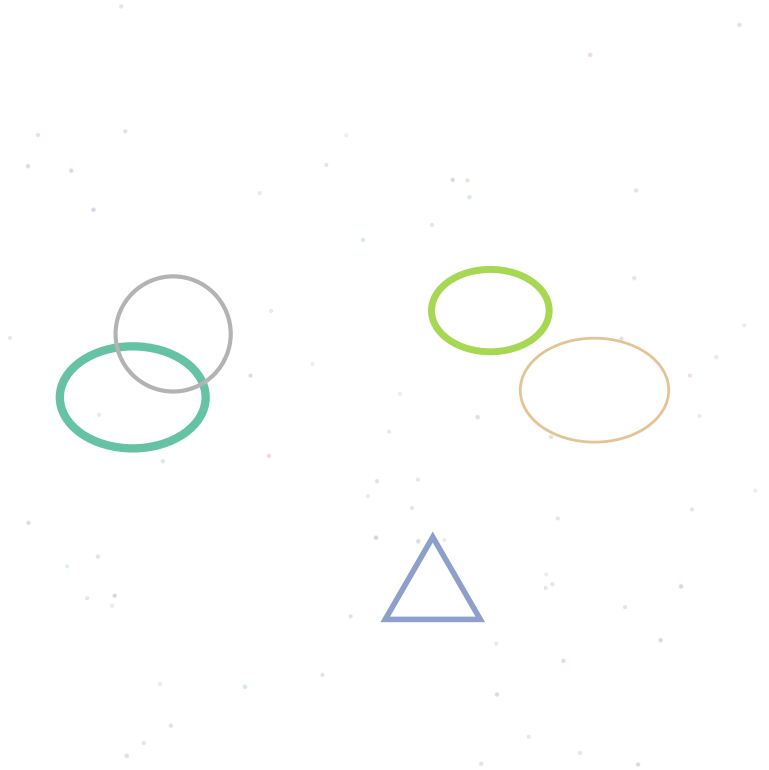[{"shape": "oval", "thickness": 3, "radius": 0.47, "center": [0.172, 0.484]}, {"shape": "triangle", "thickness": 2, "radius": 0.36, "center": [0.562, 0.231]}, {"shape": "oval", "thickness": 2.5, "radius": 0.38, "center": [0.637, 0.597]}, {"shape": "oval", "thickness": 1, "radius": 0.48, "center": [0.772, 0.493]}, {"shape": "circle", "thickness": 1.5, "radius": 0.37, "center": [0.225, 0.566]}]